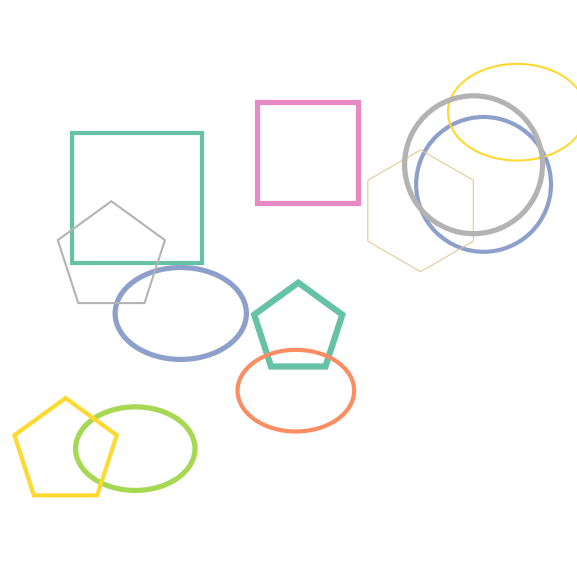[{"shape": "square", "thickness": 2, "radius": 0.56, "center": [0.238, 0.656]}, {"shape": "pentagon", "thickness": 3, "radius": 0.4, "center": [0.516, 0.429]}, {"shape": "oval", "thickness": 2, "radius": 0.5, "center": [0.512, 0.323]}, {"shape": "oval", "thickness": 2.5, "radius": 0.57, "center": [0.313, 0.456]}, {"shape": "circle", "thickness": 2, "radius": 0.58, "center": [0.837, 0.68]}, {"shape": "square", "thickness": 2.5, "radius": 0.44, "center": [0.533, 0.736]}, {"shape": "oval", "thickness": 2.5, "radius": 0.52, "center": [0.234, 0.222]}, {"shape": "oval", "thickness": 1, "radius": 0.6, "center": [0.895, 0.805]}, {"shape": "pentagon", "thickness": 2, "radius": 0.47, "center": [0.113, 0.217]}, {"shape": "hexagon", "thickness": 0.5, "radius": 0.53, "center": [0.728, 0.634]}, {"shape": "pentagon", "thickness": 1, "radius": 0.49, "center": [0.193, 0.553]}, {"shape": "circle", "thickness": 2.5, "radius": 0.6, "center": [0.82, 0.714]}]